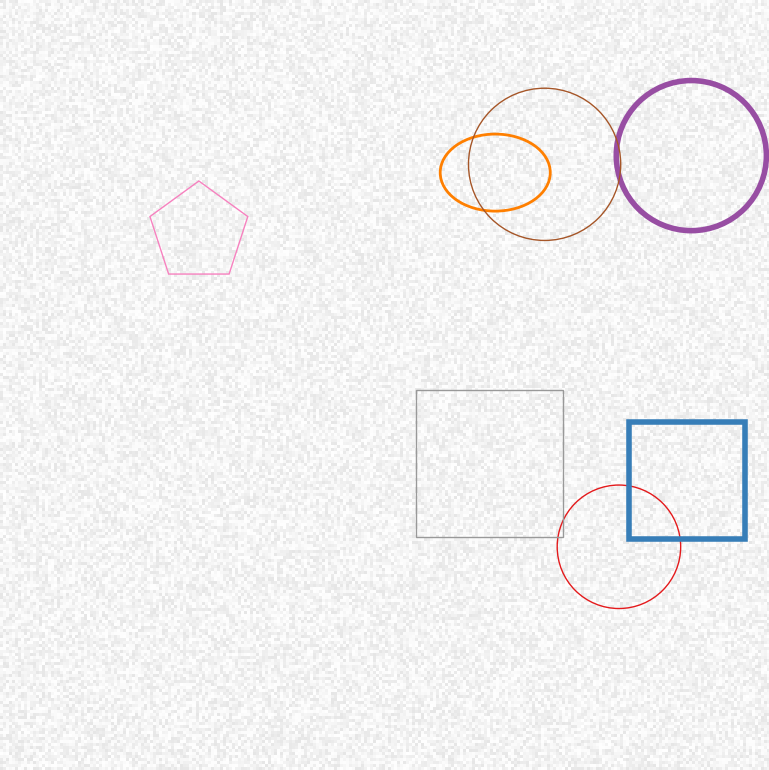[{"shape": "circle", "thickness": 0.5, "radius": 0.4, "center": [0.804, 0.29]}, {"shape": "square", "thickness": 2, "radius": 0.38, "center": [0.892, 0.376]}, {"shape": "circle", "thickness": 2, "radius": 0.49, "center": [0.898, 0.798]}, {"shape": "oval", "thickness": 1, "radius": 0.36, "center": [0.643, 0.776]}, {"shape": "circle", "thickness": 0.5, "radius": 0.49, "center": [0.707, 0.787]}, {"shape": "pentagon", "thickness": 0.5, "radius": 0.33, "center": [0.258, 0.698]}, {"shape": "square", "thickness": 0.5, "radius": 0.48, "center": [0.636, 0.398]}]